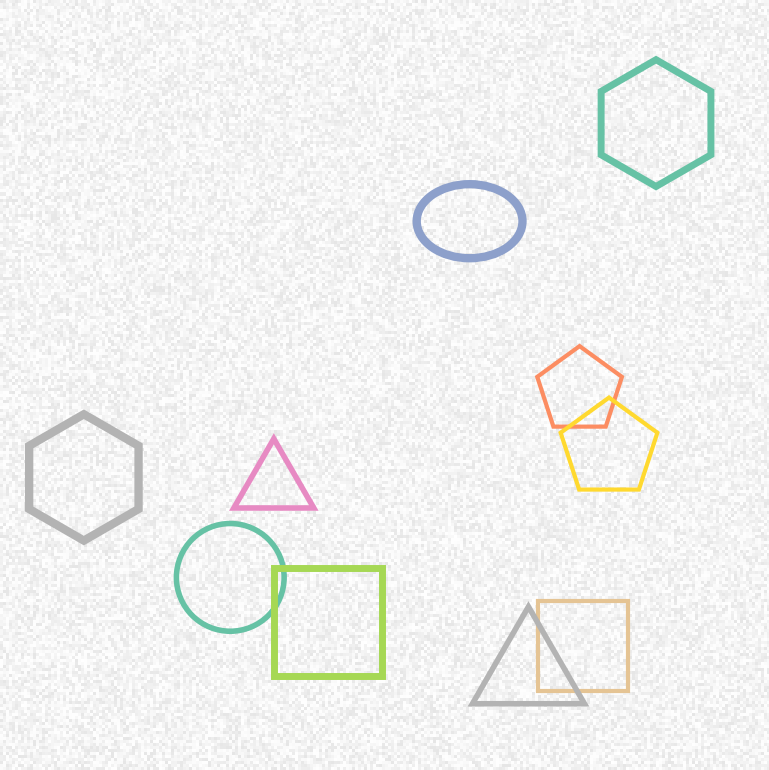[{"shape": "hexagon", "thickness": 2.5, "radius": 0.41, "center": [0.852, 0.84]}, {"shape": "circle", "thickness": 2, "radius": 0.35, "center": [0.299, 0.25]}, {"shape": "pentagon", "thickness": 1.5, "radius": 0.29, "center": [0.753, 0.493]}, {"shape": "oval", "thickness": 3, "radius": 0.34, "center": [0.61, 0.713]}, {"shape": "triangle", "thickness": 2, "radius": 0.3, "center": [0.356, 0.37]}, {"shape": "square", "thickness": 2.5, "radius": 0.35, "center": [0.426, 0.192]}, {"shape": "pentagon", "thickness": 1.5, "radius": 0.33, "center": [0.791, 0.418]}, {"shape": "square", "thickness": 1.5, "radius": 0.29, "center": [0.757, 0.161]}, {"shape": "triangle", "thickness": 2, "radius": 0.42, "center": [0.686, 0.128]}, {"shape": "hexagon", "thickness": 3, "radius": 0.41, "center": [0.109, 0.38]}]